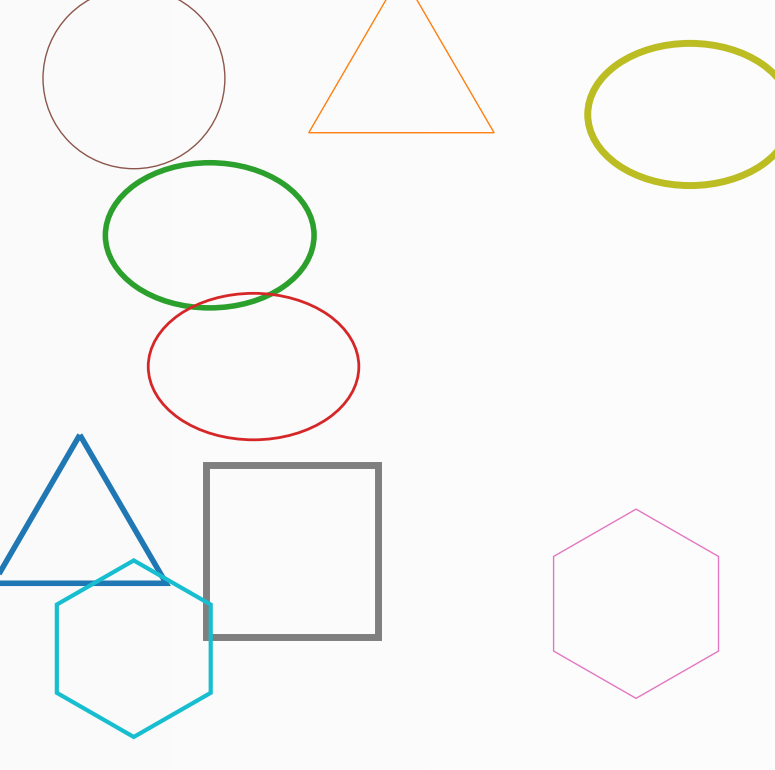[{"shape": "triangle", "thickness": 2, "radius": 0.64, "center": [0.103, 0.307]}, {"shape": "triangle", "thickness": 0.5, "radius": 0.69, "center": [0.518, 0.897]}, {"shape": "oval", "thickness": 2, "radius": 0.67, "center": [0.271, 0.694]}, {"shape": "oval", "thickness": 1, "radius": 0.68, "center": [0.327, 0.524]}, {"shape": "circle", "thickness": 0.5, "radius": 0.59, "center": [0.173, 0.898]}, {"shape": "hexagon", "thickness": 0.5, "radius": 0.61, "center": [0.821, 0.216]}, {"shape": "square", "thickness": 2.5, "radius": 0.56, "center": [0.377, 0.285]}, {"shape": "oval", "thickness": 2.5, "radius": 0.66, "center": [0.89, 0.851]}, {"shape": "hexagon", "thickness": 1.5, "radius": 0.57, "center": [0.173, 0.158]}]